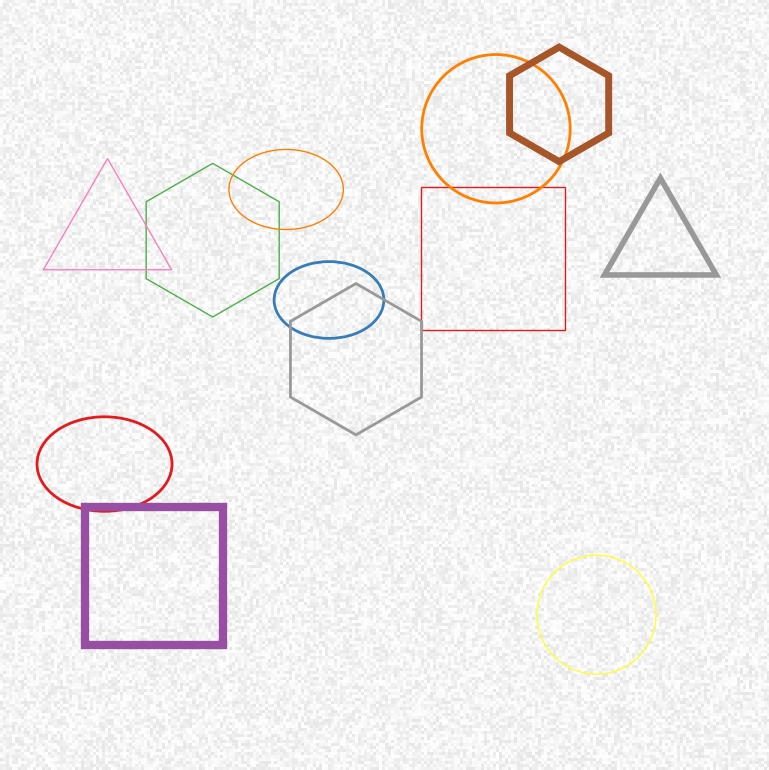[{"shape": "oval", "thickness": 1, "radius": 0.44, "center": [0.136, 0.397]}, {"shape": "square", "thickness": 0.5, "radius": 0.47, "center": [0.64, 0.664]}, {"shape": "oval", "thickness": 1, "radius": 0.36, "center": [0.427, 0.61]}, {"shape": "hexagon", "thickness": 0.5, "radius": 0.5, "center": [0.276, 0.688]}, {"shape": "square", "thickness": 3, "radius": 0.45, "center": [0.2, 0.252]}, {"shape": "oval", "thickness": 0.5, "radius": 0.37, "center": [0.372, 0.754]}, {"shape": "circle", "thickness": 1, "radius": 0.48, "center": [0.644, 0.833]}, {"shape": "circle", "thickness": 0.5, "radius": 0.39, "center": [0.775, 0.202]}, {"shape": "hexagon", "thickness": 2.5, "radius": 0.37, "center": [0.726, 0.864]}, {"shape": "triangle", "thickness": 0.5, "radius": 0.48, "center": [0.14, 0.698]}, {"shape": "hexagon", "thickness": 1, "radius": 0.49, "center": [0.462, 0.533]}, {"shape": "triangle", "thickness": 2, "radius": 0.42, "center": [0.858, 0.685]}]